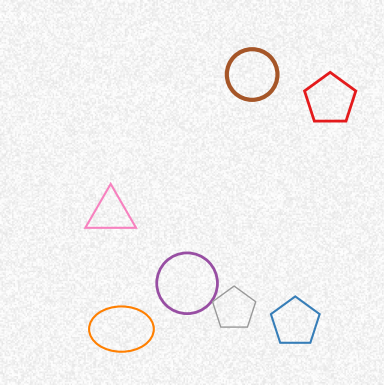[{"shape": "pentagon", "thickness": 2, "radius": 0.35, "center": [0.858, 0.742]}, {"shape": "pentagon", "thickness": 1.5, "radius": 0.33, "center": [0.767, 0.164]}, {"shape": "circle", "thickness": 2, "radius": 0.39, "center": [0.486, 0.264]}, {"shape": "oval", "thickness": 1.5, "radius": 0.42, "center": [0.315, 0.145]}, {"shape": "circle", "thickness": 3, "radius": 0.33, "center": [0.655, 0.806]}, {"shape": "triangle", "thickness": 1.5, "radius": 0.38, "center": [0.288, 0.446]}, {"shape": "pentagon", "thickness": 1, "radius": 0.29, "center": [0.608, 0.198]}]